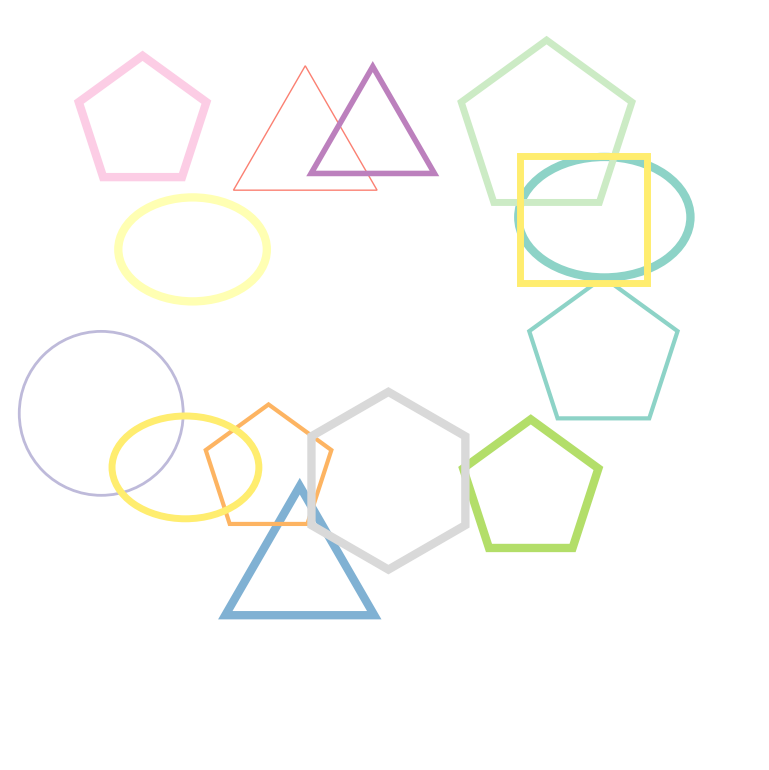[{"shape": "pentagon", "thickness": 1.5, "radius": 0.51, "center": [0.784, 0.539]}, {"shape": "oval", "thickness": 3, "radius": 0.56, "center": [0.785, 0.718]}, {"shape": "oval", "thickness": 3, "radius": 0.48, "center": [0.25, 0.676]}, {"shape": "circle", "thickness": 1, "radius": 0.53, "center": [0.131, 0.463]}, {"shape": "triangle", "thickness": 0.5, "radius": 0.54, "center": [0.396, 0.807]}, {"shape": "triangle", "thickness": 3, "radius": 0.56, "center": [0.389, 0.257]}, {"shape": "pentagon", "thickness": 1.5, "radius": 0.43, "center": [0.349, 0.389]}, {"shape": "pentagon", "thickness": 3, "radius": 0.46, "center": [0.689, 0.363]}, {"shape": "pentagon", "thickness": 3, "radius": 0.44, "center": [0.185, 0.84]}, {"shape": "hexagon", "thickness": 3, "radius": 0.58, "center": [0.504, 0.376]}, {"shape": "triangle", "thickness": 2, "radius": 0.46, "center": [0.484, 0.821]}, {"shape": "pentagon", "thickness": 2.5, "radius": 0.58, "center": [0.71, 0.831]}, {"shape": "square", "thickness": 2.5, "radius": 0.41, "center": [0.758, 0.715]}, {"shape": "oval", "thickness": 2.5, "radius": 0.48, "center": [0.241, 0.393]}]